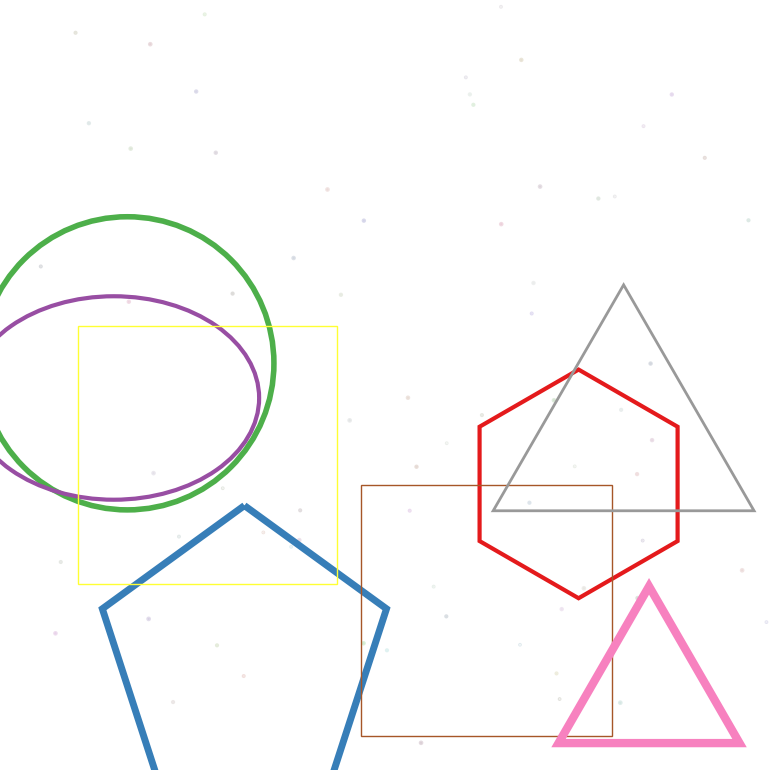[{"shape": "hexagon", "thickness": 1.5, "radius": 0.74, "center": [0.751, 0.372]}, {"shape": "pentagon", "thickness": 2.5, "radius": 0.97, "center": [0.317, 0.149]}, {"shape": "circle", "thickness": 2, "radius": 0.95, "center": [0.165, 0.528]}, {"shape": "oval", "thickness": 1.5, "radius": 0.94, "center": [0.148, 0.483]}, {"shape": "square", "thickness": 0.5, "radius": 0.84, "center": [0.27, 0.409]}, {"shape": "square", "thickness": 0.5, "radius": 0.81, "center": [0.631, 0.208]}, {"shape": "triangle", "thickness": 3, "radius": 0.68, "center": [0.843, 0.103]}, {"shape": "triangle", "thickness": 1, "radius": 0.98, "center": [0.81, 0.434]}]